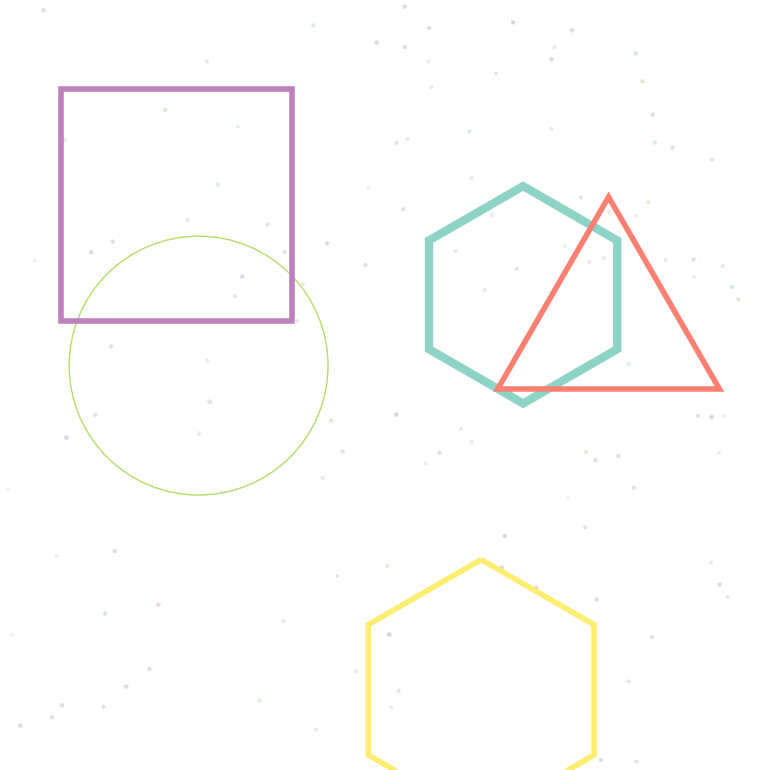[{"shape": "hexagon", "thickness": 3, "radius": 0.71, "center": [0.679, 0.617]}, {"shape": "triangle", "thickness": 2, "radius": 0.83, "center": [0.79, 0.578]}, {"shape": "circle", "thickness": 0.5, "radius": 0.84, "center": [0.258, 0.525]}, {"shape": "square", "thickness": 2, "radius": 0.75, "center": [0.229, 0.734]}, {"shape": "hexagon", "thickness": 2, "radius": 0.85, "center": [0.625, 0.104]}]